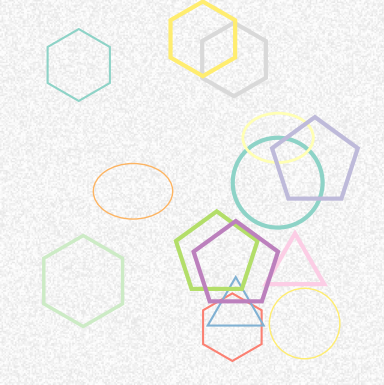[{"shape": "circle", "thickness": 3, "radius": 0.58, "center": [0.721, 0.526]}, {"shape": "hexagon", "thickness": 1.5, "radius": 0.47, "center": [0.205, 0.831]}, {"shape": "oval", "thickness": 2, "radius": 0.46, "center": [0.722, 0.642]}, {"shape": "pentagon", "thickness": 3, "radius": 0.59, "center": [0.818, 0.579]}, {"shape": "hexagon", "thickness": 1.5, "radius": 0.44, "center": [0.604, 0.15]}, {"shape": "triangle", "thickness": 1.5, "radius": 0.42, "center": [0.612, 0.196]}, {"shape": "oval", "thickness": 1, "radius": 0.52, "center": [0.345, 0.503]}, {"shape": "pentagon", "thickness": 3, "radius": 0.56, "center": [0.563, 0.34]}, {"shape": "triangle", "thickness": 3, "radius": 0.44, "center": [0.766, 0.306]}, {"shape": "hexagon", "thickness": 3, "radius": 0.48, "center": [0.608, 0.846]}, {"shape": "pentagon", "thickness": 3, "radius": 0.58, "center": [0.612, 0.311]}, {"shape": "hexagon", "thickness": 2.5, "radius": 0.59, "center": [0.216, 0.27]}, {"shape": "circle", "thickness": 1, "radius": 0.46, "center": [0.791, 0.16]}, {"shape": "hexagon", "thickness": 3, "radius": 0.48, "center": [0.527, 0.899]}]